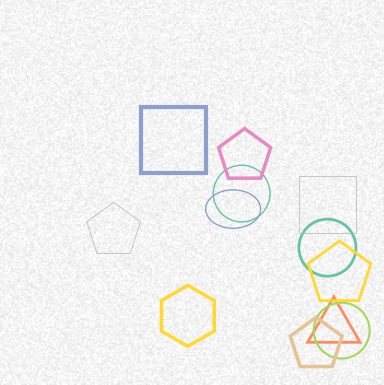[{"shape": "circle", "thickness": 1, "radius": 0.37, "center": [0.628, 0.497]}, {"shape": "circle", "thickness": 2, "radius": 0.37, "center": [0.85, 0.357]}, {"shape": "triangle", "thickness": 2, "radius": 0.39, "center": [0.867, 0.15]}, {"shape": "oval", "thickness": 1, "radius": 0.36, "center": [0.606, 0.457]}, {"shape": "square", "thickness": 3, "radius": 0.43, "center": [0.45, 0.637]}, {"shape": "pentagon", "thickness": 2.5, "radius": 0.36, "center": [0.635, 0.595]}, {"shape": "circle", "thickness": 1.5, "radius": 0.36, "center": [0.888, 0.141]}, {"shape": "hexagon", "thickness": 2.5, "radius": 0.4, "center": [0.488, 0.18]}, {"shape": "pentagon", "thickness": 2, "radius": 0.43, "center": [0.882, 0.288]}, {"shape": "pentagon", "thickness": 2.5, "radius": 0.35, "center": [0.821, 0.105]}, {"shape": "pentagon", "thickness": 0.5, "radius": 0.37, "center": [0.295, 0.401]}, {"shape": "square", "thickness": 0.5, "radius": 0.37, "center": [0.851, 0.469]}]